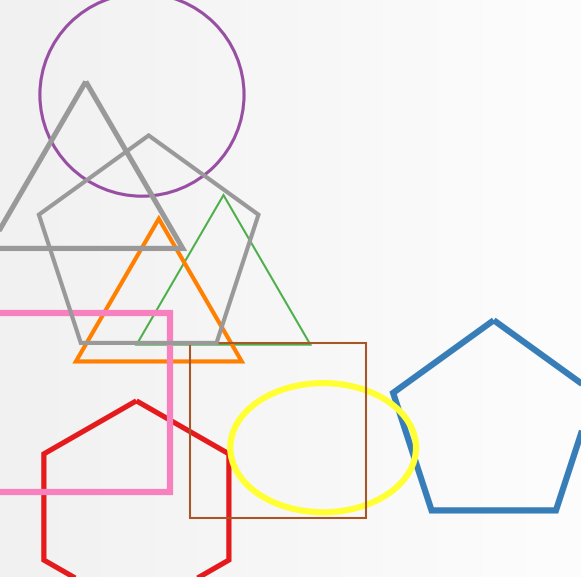[{"shape": "hexagon", "thickness": 2.5, "radius": 0.92, "center": [0.235, 0.121]}, {"shape": "pentagon", "thickness": 3, "radius": 0.91, "center": [0.849, 0.263]}, {"shape": "triangle", "thickness": 1, "radius": 0.86, "center": [0.384, 0.489]}, {"shape": "circle", "thickness": 1.5, "radius": 0.88, "center": [0.244, 0.835]}, {"shape": "triangle", "thickness": 2, "radius": 0.82, "center": [0.273, 0.456]}, {"shape": "oval", "thickness": 3, "radius": 0.8, "center": [0.556, 0.224]}, {"shape": "square", "thickness": 1, "radius": 0.76, "center": [0.478, 0.254]}, {"shape": "square", "thickness": 3, "radius": 0.77, "center": [0.137, 0.302]}, {"shape": "pentagon", "thickness": 2, "radius": 0.99, "center": [0.256, 0.566]}, {"shape": "triangle", "thickness": 2.5, "radius": 0.96, "center": [0.148, 0.665]}]